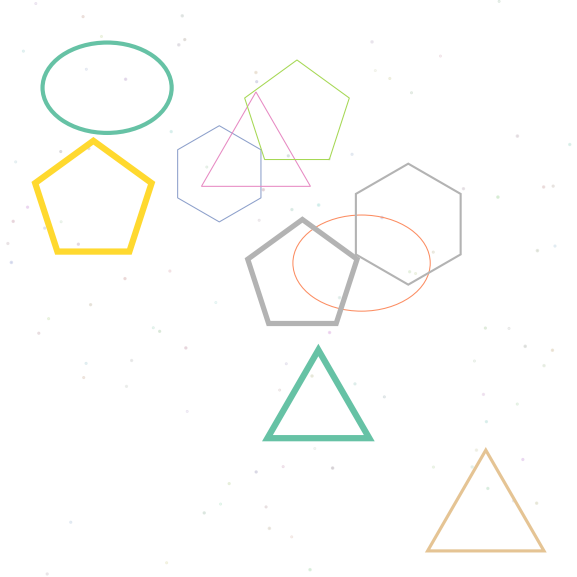[{"shape": "triangle", "thickness": 3, "radius": 0.51, "center": [0.551, 0.291]}, {"shape": "oval", "thickness": 2, "radius": 0.56, "center": [0.185, 0.847]}, {"shape": "oval", "thickness": 0.5, "radius": 0.59, "center": [0.626, 0.544]}, {"shape": "hexagon", "thickness": 0.5, "radius": 0.42, "center": [0.38, 0.698]}, {"shape": "triangle", "thickness": 0.5, "radius": 0.54, "center": [0.443, 0.731]}, {"shape": "pentagon", "thickness": 0.5, "radius": 0.48, "center": [0.514, 0.8]}, {"shape": "pentagon", "thickness": 3, "radius": 0.53, "center": [0.162, 0.649]}, {"shape": "triangle", "thickness": 1.5, "radius": 0.58, "center": [0.841, 0.103]}, {"shape": "hexagon", "thickness": 1, "radius": 0.52, "center": [0.707, 0.611]}, {"shape": "pentagon", "thickness": 2.5, "radius": 0.5, "center": [0.524, 0.519]}]